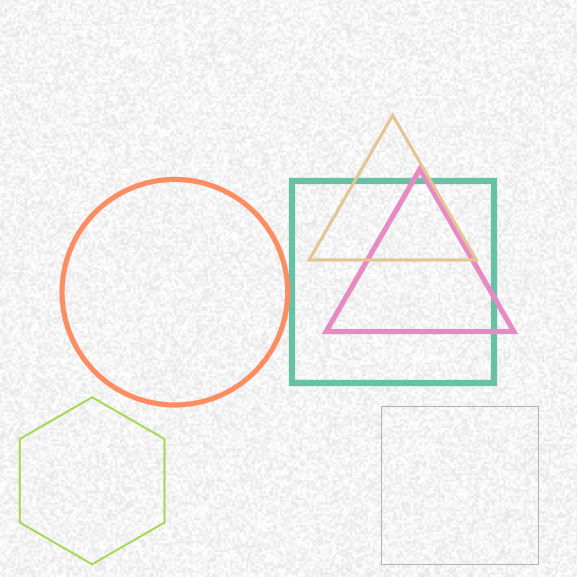[{"shape": "square", "thickness": 3, "radius": 0.87, "center": [0.68, 0.512]}, {"shape": "circle", "thickness": 2.5, "radius": 0.98, "center": [0.303, 0.493]}, {"shape": "triangle", "thickness": 2.5, "radius": 0.94, "center": [0.727, 0.519]}, {"shape": "hexagon", "thickness": 1, "radius": 0.72, "center": [0.16, 0.167]}, {"shape": "triangle", "thickness": 1.5, "radius": 0.84, "center": [0.68, 0.632]}, {"shape": "square", "thickness": 0.5, "radius": 0.68, "center": [0.796, 0.159]}]